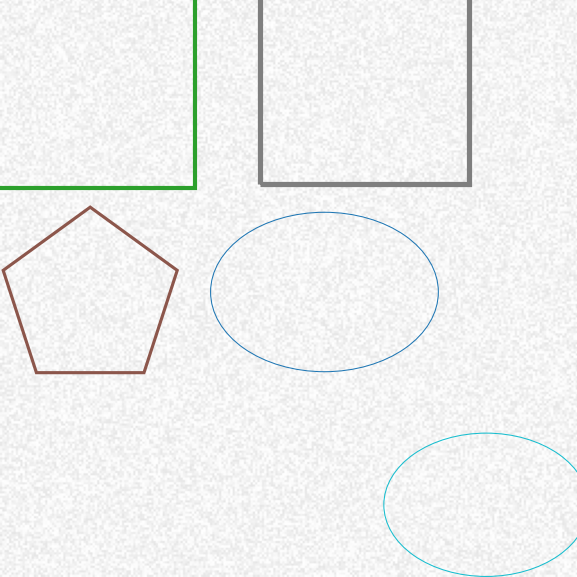[{"shape": "oval", "thickness": 0.5, "radius": 0.99, "center": [0.562, 0.494]}, {"shape": "square", "thickness": 2, "radius": 0.96, "center": [0.146, 0.866]}, {"shape": "pentagon", "thickness": 1.5, "radius": 0.79, "center": [0.156, 0.482]}, {"shape": "square", "thickness": 2.5, "radius": 0.9, "center": [0.631, 0.862]}, {"shape": "oval", "thickness": 0.5, "radius": 0.89, "center": [0.842, 0.125]}]